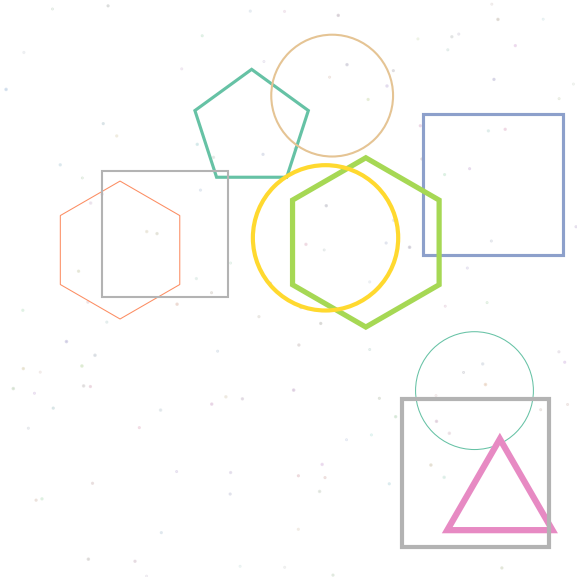[{"shape": "pentagon", "thickness": 1.5, "radius": 0.52, "center": [0.436, 0.776]}, {"shape": "circle", "thickness": 0.5, "radius": 0.51, "center": [0.822, 0.323]}, {"shape": "hexagon", "thickness": 0.5, "radius": 0.6, "center": [0.208, 0.566]}, {"shape": "square", "thickness": 1.5, "radius": 0.61, "center": [0.854, 0.68]}, {"shape": "triangle", "thickness": 3, "radius": 0.53, "center": [0.866, 0.134]}, {"shape": "hexagon", "thickness": 2.5, "radius": 0.73, "center": [0.633, 0.579]}, {"shape": "circle", "thickness": 2, "radius": 0.63, "center": [0.564, 0.587]}, {"shape": "circle", "thickness": 1, "radius": 0.53, "center": [0.575, 0.834]}, {"shape": "square", "thickness": 1, "radius": 0.54, "center": [0.286, 0.594]}, {"shape": "square", "thickness": 2, "radius": 0.64, "center": [0.823, 0.18]}]